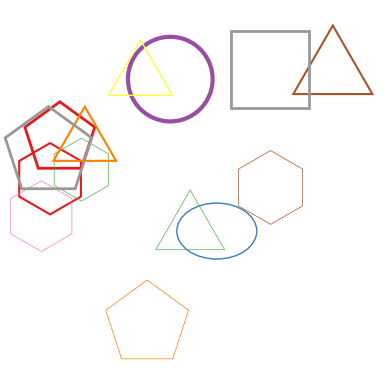[{"shape": "pentagon", "thickness": 2, "radius": 0.48, "center": [0.155, 0.64]}, {"shape": "hexagon", "thickness": 1.5, "radius": 0.46, "center": [0.13, 0.536]}, {"shape": "oval", "thickness": 1, "radius": 0.52, "center": [0.563, 0.4]}, {"shape": "triangle", "thickness": 0.5, "radius": 0.52, "center": [0.494, 0.403]}, {"shape": "hexagon", "thickness": 0.5, "radius": 0.41, "center": [0.211, 0.559]}, {"shape": "circle", "thickness": 3, "radius": 0.55, "center": [0.442, 0.795]}, {"shape": "triangle", "thickness": 1.5, "radius": 0.47, "center": [0.22, 0.629]}, {"shape": "pentagon", "thickness": 0.5, "radius": 0.57, "center": [0.382, 0.159]}, {"shape": "triangle", "thickness": 1, "radius": 0.48, "center": [0.365, 0.8]}, {"shape": "hexagon", "thickness": 0.5, "radius": 0.48, "center": [0.703, 0.513]}, {"shape": "triangle", "thickness": 1.5, "radius": 0.59, "center": [0.864, 0.815]}, {"shape": "hexagon", "thickness": 0.5, "radius": 0.46, "center": [0.107, 0.439]}, {"shape": "pentagon", "thickness": 2, "radius": 0.59, "center": [0.126, 0.605]}, {"shape": "square", "thickness": 2, "radius": 0.5, "center": [0.701, 0.82]}]